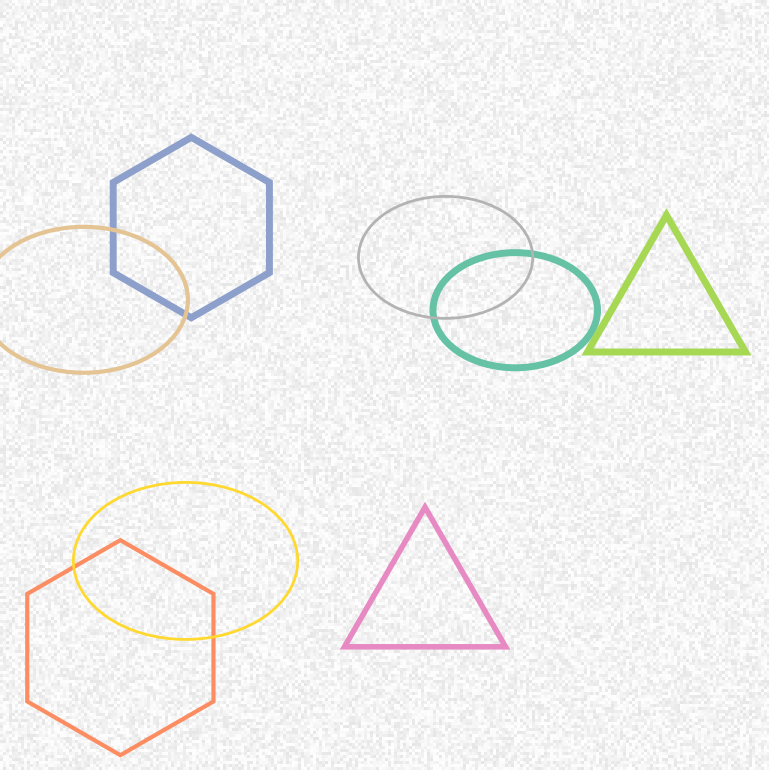[{"shape": "oval", "thickness": 2.5, "radius": 0.53, "center": [0.669, 0.597]}, {"shape": "hexagon", "thickness": 1.5, "radius": 0.7, "center": [0.156, 0.159]}, {"shape": "hexagon", "thickness": 2.5, "radius": 0.59, "center": [0.248, 0.704]}, {"shape": "triangle", "thickness": 2, "radius": 0.6, "center": [0.552, 0.22]}, {"shape": "triangle", "thickness": 2.5, "radius": 0.59, "center": [0.866, 0.602]}, {"shape": "oval", "thickness": 1, "radius": 0.73, "center": [0.241, 0.272]}, {"shape": "oval", "thickness": 1.5, "radius": 0.68, "center": [0.109, 0.611]}, {"shape": "oval", "thickness": 1, "radius": 0.57, "center": [0.579, 0.666]}]